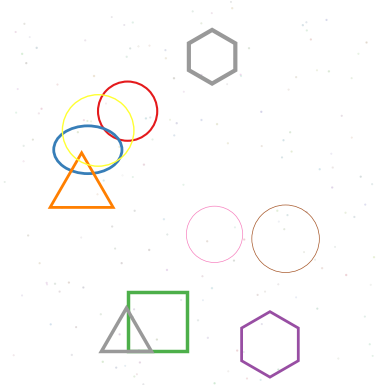[{"shape": "circle", "thickness": 1.5, "radius": 0.38, "center": [0.331, 0.711]}, {"shape": "oval", "thickness": 2, "radius": 0.44, "center": [0.228, 0.611]}, {"shape": "square", "thickness": 2.5, "radius": 0.38, "center": [0.41, 0.166]}, {"shape": "hexagon", "thickness": 2, "radius": 0.42, "center": [0.701, 0.105]}, {"shape": "triangle", "thickness": 2, "radius": 0.47, "center": [0.212, 0.509]}, {"shape": "circle", "thickness": 1, "radius": 0.46, "center": [0.255, 0.661]}, {"shape": "circle", "thickness": 0.5, "radius": 0.44, "center": [0.742, 0.38]}, {"shape": "circle", "thickness": 0.5, "radius": 0.37, "center": [0.557, 0.391]}, {"shape": "hexagon", "thickness": 3, "radius": 0.35, "center": [0.551, 0.853]}, {"shape": "triangle", "thickness": 2.5, "radius": 0.38, "center": [0.328, 0.125]}]